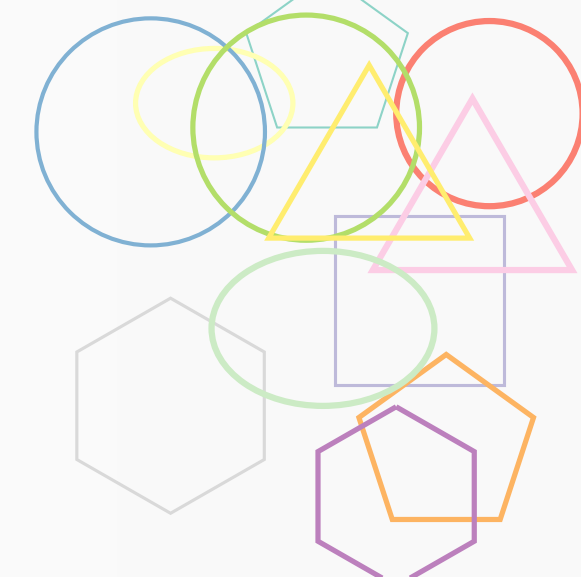[{"shape": "pentagon", "thickness": 1, "radius": 0.73, "center": [0.563, 0.897]}, {"shape": "oval", "thickness": 2.5, "radius": 0.68, "center": [0.369, 0.821]}, {"shape": "square", "thickness": 1.5, "radius": 0.73, "center": [0.722, 0.479]}, {"shape": "circle", "thickness": 3, "radius": 0.8, "center": [0.842, 0.802]}, {"shape": "circle", "thickness": 2, "radius": 0.98, "center": [0.259, 0.771]}, {"shape": "pentagon", "thickness": 2.5, "radius": 0.79, "center": [0.768, 0.227]}, {"shape": "circle", "thickness": 2.5, "radius": 0.97, "center": [0.527, 0.778]}, {"shape": "triangle", "thickness": 3, "radius": 0.99, "center": [0.813, 0.63]}, {"shape": "hexagon", "thickness": 1.5, "radius": 0.93, "center": [0.293, 0.297]}, {"shape": "hexagon", "thickness": 2.5, "radius": 0.78, "center": [0.682, 0.14]}, {"shape": "oval", "thickness": 3, "radius": 0.96, "center": [0.556, 0.43]}, {"shape": "triangle", "thickness": 2.5, "radius": 1.0, "center": [0.635, 0.687]}]